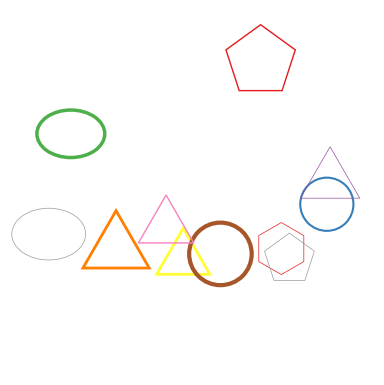[{"shape": "hexagon", "thickness": 0.5, "radius": 0.34, "center": [0.731, 0.354]}, {"shape": "pentagon", "thickness": 1, "radius": 0.47, "center": [0.677, 0.841]}, {"shape": "circle", "thickness": 1.5, "radius": 0.35, "center": [0.849, 0.469]}, {"shape": "oval", "thickness": 2.5, "radius": 0.44, "center": [0.184, 0.653]}, {"shape": "triangle", "thickness": 0.5, "radius": 0.45, "center": [0.857, 0.53]}, {"shape": "triangle", "thickness": 2, "radius": 0.5, "center": [0.301, 0.353]}, {"shape": "triangle", "thickness": 2, "radius": 0.4, "center": [0.476, 0.327]}, {"shape": "circle", "thickness": 3, "radius": 0.41, "center": [0.573, 0.341]}, {"shape": "triangle", "thickness": 1, "radius": 0.41, "center": [0.431, 0.41]}, {"shape": "pentagon", "thickness": 0.5, "radius": 0.34, "center": [0.752, 0.327]}, {"shape": "oval", "thickness": 0.5, "radius": 0.48, "center": [0.127, 0.392]}]